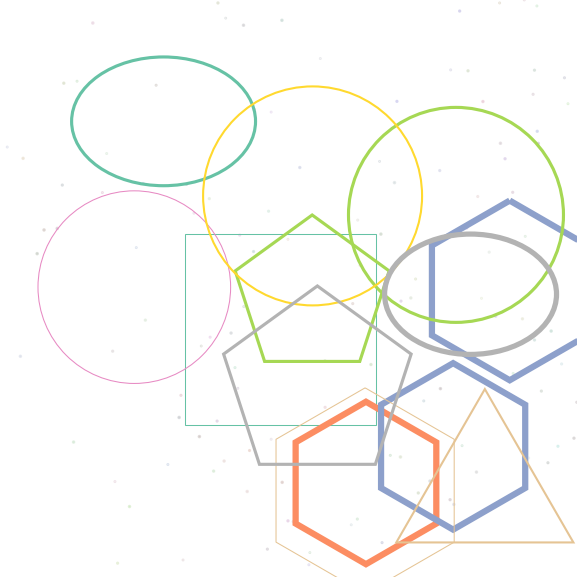[{"shape": "oval", "thickness": 1.5, "radius": 0.8, "center": [0.283, 0.789]}, {"shape": "square", "thickness": 0.5, "radius": 0.82, "center": [0.485, 0.428]}, {"shape": "hexagon", "thickness": 3, "radius": 0.7, "center": [0.634, 0.163]}, {"shape": "hexagon", "thickness": 3, "radius": 0.78, "center": [0.883, 0.496]}, {"shape": "hexagon", "thickness": 3, "radius": 0.72, "center": [0.785, 0.226]}, {"shape": "circle", "thickness": 0.5, "radius": 0.83, "center": [0.233, 0.502]}, {"shape": "circle", "thickness": 1.5, "radius": 0.93, "center": [0.79, 0.627]}, {"shape": "pentagon", "thickness": 1.5, "radius": 0.7, "center": [0.541, 0.487]}, {"shape": "circle", "thickness": 1, "radius": 0.95, "center": [0.541, 0.66]}, {"shape": "triangle", "thickness": 1, "radius": 0.89, "center": [0.84, 0.148]}, {"shape": "hexagon", "thickness": 0.5, "radius": 0.89, "center": [0.632, 0.149]}, {"shape": "oval", "thickness": 2.5, "radius": 0.74, "center": [0.815, 0.49]}, {"shape": "pentagon", "thickness": 1.5, "radius": 0.85, "center": [0.55, 0.333]}]